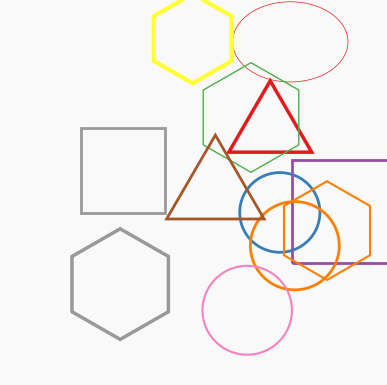[{"shape": "triangle", "thickness": 2.5, "radius": 0.62, "center": [0.697, 0.667]}, {"shape": "oval", "thickness": 0.5, "radius": 0.74, "center": [0.749, 0.891]}, {"shape": "circle", "thickness": 2, "radius": 0.52, "center": [0.722, 0.448]}, {"shape": "hexagon", "thickness": 1, "radius": 0.71, "center": [0.648, 0.695]}, {"shape": "square", "thickness": 2, "radius": 0.67, "center": [0.889, 0.45]}, {"shape": "hexagon", "thickness": 1.5, "radius": 0.64, "center": [0.844, 0.401]}, {"shape": "circle", "thickness": 2, "radius": 0.57, "center": [0.761, 0.362]}, {"shape": "hexagon", "thickness": 3, "radius": 0.58, "center": [0.497, 0.9]}, {"shape": "triangle", "thickness": 2, "radius": 0.73, "center": [0.556, 0.504]}, {"shape": "circle", "thickness": 1.5, "radius": 0.58, "center": [0.638, 0.194]}, {"shape": "hexagon", "thickness": 2.5, "radius": 0.72, "center": [0.31, 0.262]}, {"shape": "square", "thickness": 2, "radius": 0.55, "center": [0.318, 0.557]}]